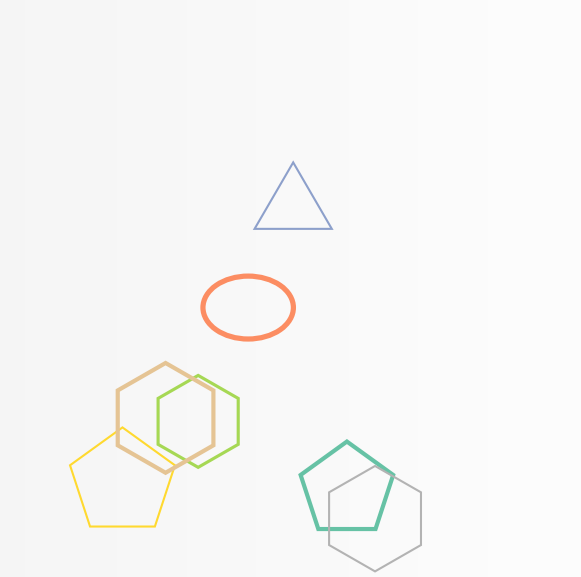[{"shape": "pentagon", "thickness": 2, "radius": 0.42, "center": [0.597, 0.151]}, {"shape": "oval", "thickness": 2.5, "radius": 0.39, "center": [0.427, 0.467]}, {"shape": "triangle", "thickness": 1, "radius": 0.38, "center": [0.504, 0.641]}, {"shape": "hexagon", "thickness": 1.5, "radius": 0.4, "center": [0.341, 0.269]}, {"shape": "pentagon", "thickness": 1, "radius": 0.47, "center": [0.211, 0.164]}, {"shape": "hexagon", "thickness": 2, "radius": 0.48, "center": [0.285, 0.276]}, {"shape": "hexagon", "thickness": 1, "radius": 0.46, "center": [0.645, 0.101]}]